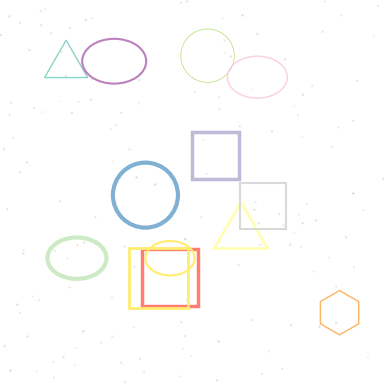[{"shape": "triangle", "thickness": 1, "radius": 0.32, "center": [0.172, 0.831]}, {"shape": "triangle", "thickness": 2, "radius": 0.4, "center": [0.626, 0.395]}, {"shape": "square", "thickness": 2.5, "radius": 0.3, "center": [0.56, 0.595]}, {"shape": "square", "thickness": 2.5, "radius": 0.37, "center": [0.442, 0.279]}, {"shape": "circle", "thickness": 3, "radius": 0.42, "center": [0.378, 0.493]}, {"shape": "hexagon", "thickness": 1, "radius": 0.29, "center": [0.882, 0.188]}, {"shape": "circle", "thickness": 0.5, "radius": 0.35, "center": [0.539, 0.855]}, {"shape": "oval", "thickness": 1, "radius": 0.39, "center": [0.668, 0.8]}, {"shape": "square", "thickness": 1.5, "radius": 0.3, "center": [0.684, 0.464]}, {"shape": "oval", "thickness": 1.5, "radius": 0.42, "center": [0.297, 0.841]}, {"shape": "oval", "thickness": 3, "radius": 0.38, "center": [0.2, 0.329]}, {"shape": "oval", "thickness": 1.5, "radius": 0.32, "center": [0.442, 0.329]}, {"shape": "square", "thickness": 2, "radius": 0.38, "center": [0.412, 0.278]}]